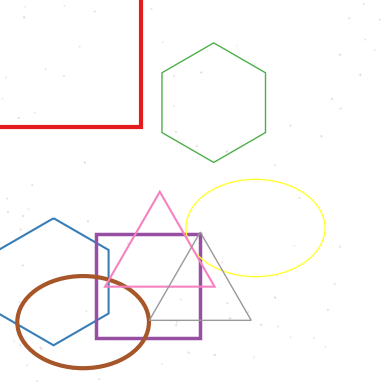[{"shape": "square", "thickness": 3, "radius": 0.97, "center": [0.172, 0.863]}, {"shape": "hexagon", "thickness": 1.5, "radius": 0.83, "center": [0.139, 0.268]}, {"shape": "hexagon", "thickness": 1, "radius": 0.78, "center": [0.555, 0.733]}, {"shape": "square", "thickness": 2.5, "radius": 0.67, "center": [0.385, 0.257]}, {"shape": "oval", "thickness": 1, "radius": 0.9, "center": [0.664, 0.408]}, {"shape": "oval", "thickness": 3, "radius": 0.85, "center": [0.216, 0.163]}, {"shape": "triangle", "thickness": 1.5, "radius": 0.82, "center": [0.415, 0.338]}, {"shape": "triangle", "thickness": 1, "radius": 0.76, "center": [0.52, 0.244]}]